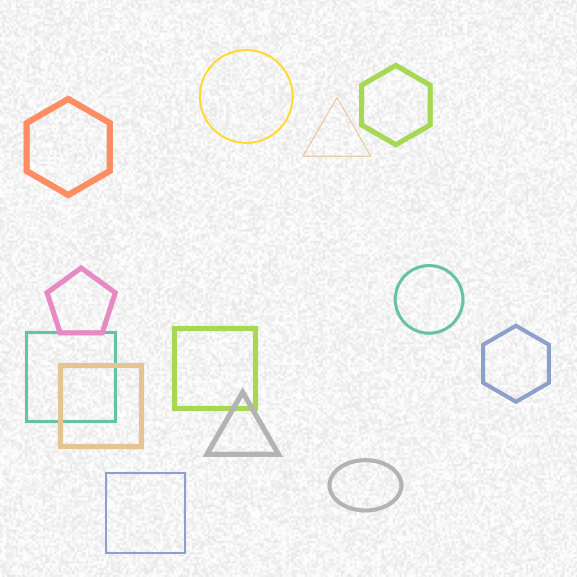[{"shape": "square", "thickness": 1.5, "radius": 0.39, "center": [0.123, 0.348]}, {"shape": "circle", "thickness": 1.5, "radius": 0.29, "center": [0.743, 0.481]}, {"shape": "hexagon", "thickness": 3, "radius": 0.42, "center": [0.118, 0.745]}, {"shape": "square", "thickness": 1, "radius": 0.35, "center": [0.252, 0.111]}, {"shape": "hexagon", "thickness": 2, "radius": 0.33, "center": [0.894, 0.369]}, {"shape": "pentagon", "thickness": 2.5, "radius": 0.31, "center": [0.141, 0.473]}, {"shape": "square", "thickness": 2.5, "radius": 0.35, "center": [0.371, 0.362]}, {"shape": "hexagon", "thickness": 2.5, "radius": 0.34, "center": [0.686, 0.817]}, {"shape": "circle", "thickness": 1, "radius": 0.4, "center": [0.426, 0.832]}, {"shape": "square", "thickness": 2.5, "radius": 0.35, "center": [0.173, 0.296]}, {"shape": "triangle", "thickness": 0.5, "radius": 0.34, "center": [0.583, 0.762]}, {"shape": "oval", "thickness": 2, "radius": 0.31, "center": [0.633, 0.159]}, {"shape": "triangle", "thickness": 2.5, "radius": 0.36, "center": [0.42, 0.248]}]